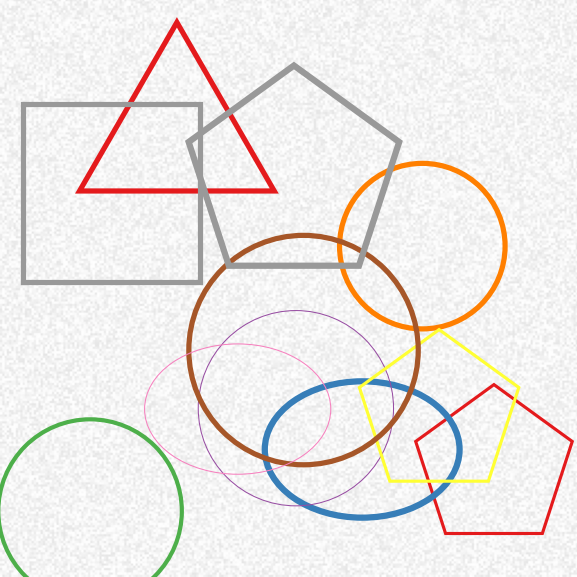[{"shape": "triangle", "thickness": 2.5, "radius": 0.97, "center": [0.306, 0.766]}, {"shape": "pentagon", "thickness": 1.5, "radius": 0.71, "center": [0.855, 0.191]}, {"shape": "oval", "thickness": 3, "radius": 0.84, "center": [0.627, 0.221]}, {"shape": "circle", "thickness": 2, "radius": 0.79, "center": [0.156, 0.114]}, {"shape": "circle", "thickness": 0.5, "radius": 0.85, "center": [0.512, 0.292]}, {"shape": "circle", "thickness": 2.5, "radius": 0.72, "center": [0.731, 0.573]}, {"shape": "pentagon", "thickness": 1.5, "radius": 0.73, "center": [0.76, 0.283]}, {"shape": "circle", "thickness": 2.5, "radius": 0.99, "center": [0.526, 0.393]}, {"shape": "oval", "thickness": 0.5, "radius": 0.81, "center": [0.412, 0.291]}, {"shape": "pentagon", "thickness": 3, "radius": 0.96, "center": [0.509, 0.694]}, {"shape": "square", "thickness": 2.5, "radius": 0.77, "center": [0.194, 0.665]}]